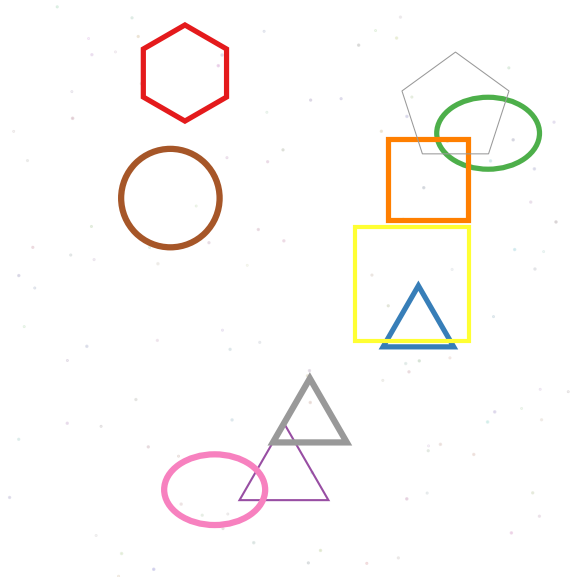[{"shape": "hexagon", "thickness": 2.5, "radius": 0.42, "center": [0.32, 0.873]}, {"shape": "triangle", "thickness": 2.5, "radius": 0.35, "center": [0.725, 0.434]}, {"shape": "oval", "thickness": 2.5, "radius": 0.44, "center": [0.845, 0.768]}, {"shape": "triangle", "thickness": 1, "radius": 0.44, "center": [0.492, 0.178]}, {"shape": "square", "thickness": 2.5, "radius": 0.35, "center": [0.741, 0.688]}, {"shape": "square", "thickness": 2, "radius": 0.49, "center": [0.713, 0.508]}, {"shape": "circle", "thickness": 3, "radius": 0.43, "center": [0.295, 0.656]}, {"shape": "oval", "thickness": 3, "radius": 0.44, "center": [0.372, 0.151]}, {"shape": "triangle", "thickness": 3, "radius": 0.37, "center": [0.537, 0.27]}, {"shape": "pentagon", "thickness": 0.5, "radius": 0.49, "center": [0.789, 0.812]}]